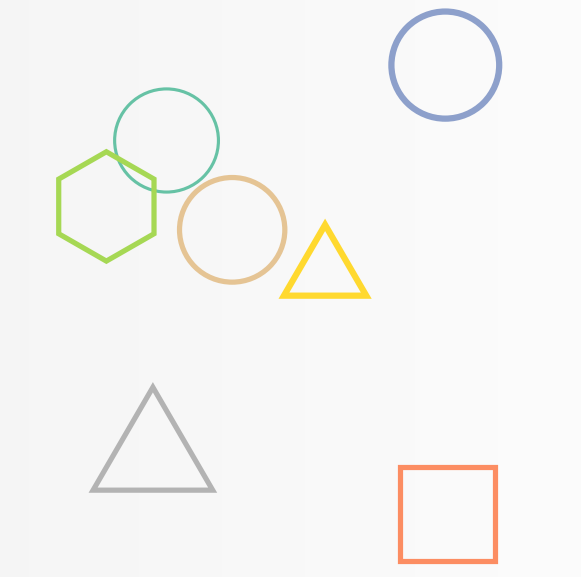[{"shape": "circle", "thickness": 1.5, "radius": 0.45, "center": [0.287, 0.756]}, {"shape": "square", "thickness": 2.5, "radius": 0.41, "center": [0.77, 0.109]}, {"shape": "circle", "thickness": 3, "radius": 0.46, "center": [0.766, 0.886]}, {"shape": "hexagon", "thickness": 2.5, "radius": 0.47, "center": [0.183, 0.642]}, {"shape": "triangle", "thickness": 3, "radius": 0.41, "center": [0.559, 0.528]}, {"shape": "circle", "thickness": 2.5, "radius": 0.45, "center": [0.399, 0.601]}, {"shape": "triangle", "thickness": 2.5, "radius": 0.59, "center": [0.263, 0.21]}]